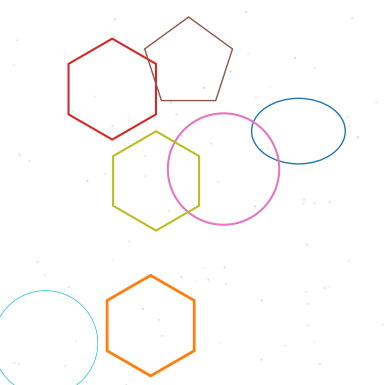[{"shape": "oval", "thickness": 1, "radius": 0.61, "center": [0.775, 0.659]}, {"shape": "hexagon", "thickness": 2, "radius": 0.65, "center": [0.391, 0.154]}, {"shape": "hexagon", "thickness": 1.5, "radius": 0.66, "center": [0.292, 0.769]}, {"shape": "pentagon", "thickness": 1, "radius": 0.6, "center": [0.49, 0.836]}, {"shape": "circle", "thickness": 1.5, "radius": 0.72, "center": [0.581, 0.561]}, {"shape": "hexagon", "thickness": 1.5, "radius": 0.64, "center": [0.405, 0.53]}, {"shape": "circle", "thickness": 0.5, "radius": 0.68, "center": [0.118, 0.109]}]